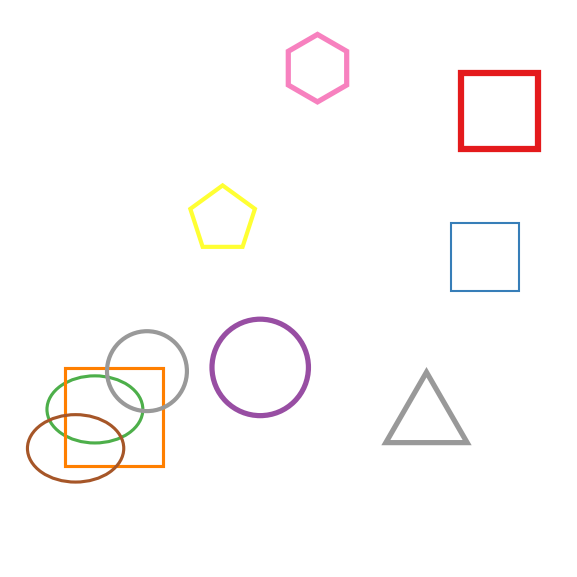[{"shape": "square", "thickness": 3, "radius": 0.33, "center": [0.865, 0.807]}, {"shape": "square", "thickness": 1, "radius": 0.3, "center": [0.839, 0.554]}, {"shape": "oval", "thickness": 1.5, "radius": 0.42, "center": [0.164, 0.29]}, {"shape": "circle", "thickness": 2.5, "radius": 0.42, "center": [0.451, 0.363]}, {"shape": "square", "thickness": 1.5, "radius": 0.42, "center": [0.198, 0.277]}, {"shape": "pentagon", "thickness": 2, "radius": 0.29, "center": [0.385, 0.619]}, {"shape": "oval", "thickness": 1.5, "radius": 0.42, "center": [0.131, 0.223]}, {"shape": "hexagon", "thickness": 2.5, "radius": 0.29, "center": [0.55, 0.881]}, {"shape": "circle", "thickness": 2, "radius": 0.35, "center": [0.254, 0.356]}, {"shape": "triangle", "thickness": 2.5, "radius": 0.41, "center": [0.739, 0.273]}]